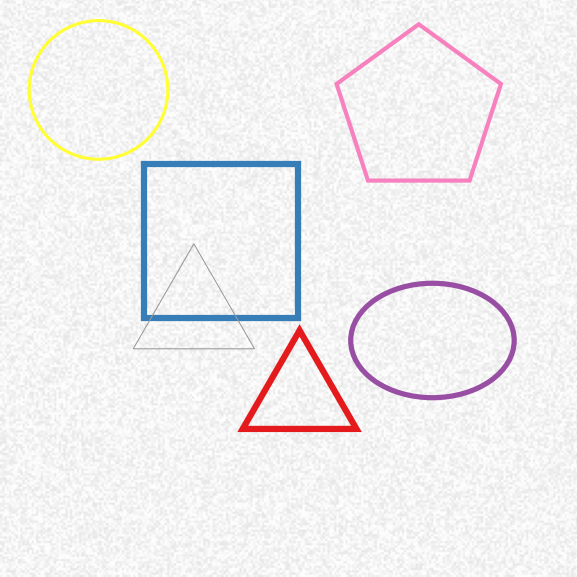[{"shape": "triangle", "thickness": 3, "radius": 0.57, "center": [0.519, 0.313]}, {"shape": "square", "thickness": 3, "radius": 0.67, "center": [0.382, 0.582]}, {"shape": "oval", "thickness": 2.5, "radius": 0.71, "center": [0.749, 0.41]}, {"shape": "circle", "thickness": 1.5, "radius": 0.6, "center": [0.171, 0.843]}, {"shape": "pentagon", "thickness": 2, "radius": 0.75, "center": [0.725, 0.808]}, {"shape": "triangle", "thickness": 0.5, "radius": 0.61, "center": [0.336, 0.456]}]